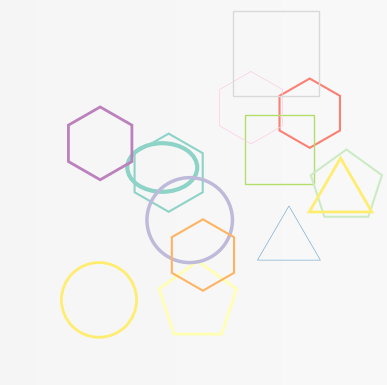[{"shape": "hexagon", "thickness": 1.5, "radius": 0.51, "center": [0.435, 0.551]}, {"shape": "oval", "thickness": 3, "radius": 0.45, "center": [0.419, 0.565]}, {"shape": "pentagon", "thickness": 2, "radius": 0.52, "center": [0.51, 0.217]}, {"shape": "circle", "thickness": 2.5, "radius": 0.55, "center": [0.49, 0.428]}, {"shape": "hexagon", "thickness": 1.5, "radius": 0.45, "center": [0.799, 0.706]}, {"shape": "triangle", "thickness": 0.5, "radius": 0.47, "center": [0.746, 0.371]}, {"shape": "hexagon", "thickness": 1.5, "radius": 0.46, "center": [0.524, 0.338]}, {"shape": "square", "thickness": 1, "radius": 0.45, "center": [0.721, 0.612]}, {"shape": "hexagon", "thickness": 0.5, "radius": 0.47, "center": [0.648, 0.72]}, {"shape": "square", "thickness": 1, "radius": 0.56, "center": [0.712, 0.86]}, {"shape": "hexagon", "thickness": 2, "radius": 0.47, "center": [0.259, 0.628]}, {"shape": "pentagon", "thickness": 1.5, "radius": 0.48, "center": [0.894, 0.515]}, {"shape": "triangle", "thickness": 2, "radius": 0.47, "center": [0.879, 0.496]}, {"shape": "circle", "thickness": 2, "radius": 0.49, "center": [0.256, 0.221]}]